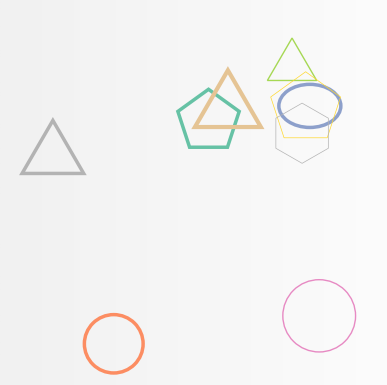[{"shape": "pentagon", "thickness": 2.5, "radius": 0.42, "center": [0.538, 0.685]}, {"shape": "circle", "thickness": 2.5, "radius": 0.38, "center": [0.294, 0.107]}, {"shape": "oval", "thickness": 2.5, "radius": 0.4, "center": [0.8, 0.725]}, {"shape": "circle", "thickness": 1, "radius": 0.47, "center": [0.824, 0.18]}, {"shape": "triangle", "thickness": 1, "radius": 0.37, "center": [0.754, 0.828]}, {"shape": "pentagon", "thickness": 0.5, "radius": 0.47, "center": [0.789, 0.719]}, {"shape": "triangle", "thickness": 3, "radius": 0.49, "center": [0.588, 0.719]}, {"shape": "triangle", "thickness": 2.5, "radius": 0.46, "center": [0.136, 0.595]}, {"shape": "hexagon", "thickness": 0.5, "radius": 0.39, "center": [0.78, 0.654]}]